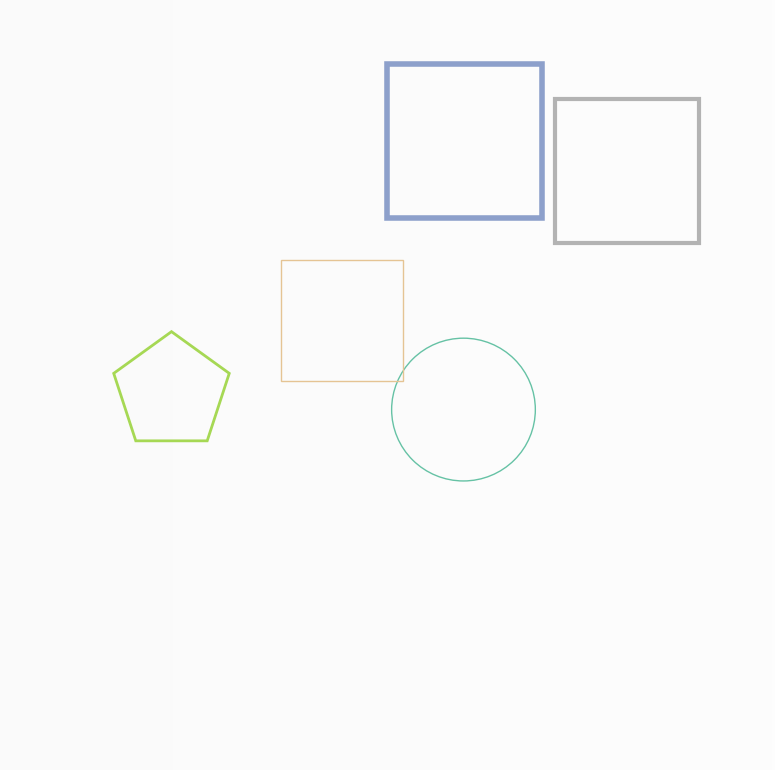[{"shape": "circle", "thickness": 0.5, "radius": 0.46, "center": [0.598, 0.468]}, {"shape": "square", "thickness": 2, "radius": 0.5, "center": [0.599, 0.817]}, {"shape": "pentagon", "thickness": 1, "radius": 0.39, "center": [0.221, 0.491]}, {"shape": "square", "thickness": 0.5, "radius": 0.4, "center": [0.441, 0.584]}, {"shape": "square", "thickness": 1.5, "radius": 0.47, "center": [0.809, 0.778]}]